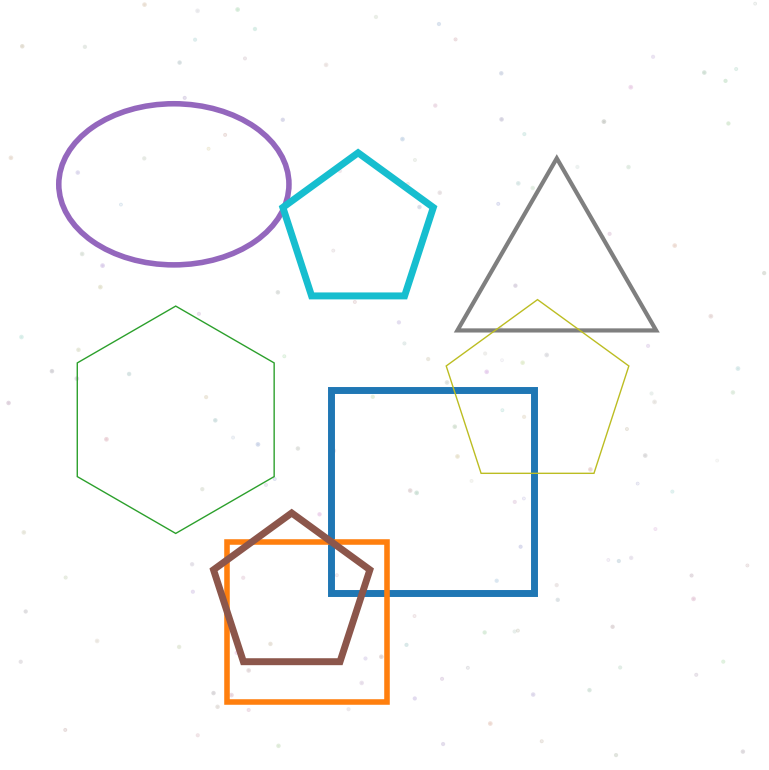[{"shape": "square", "thickness": 2.5, "radius": 0.66, "center": [0.562, 0.362]}, {"shape": "square", "thickness": 2, "radius": 0.52, "center": [0.398, 0.192]}, {"shape": "hexagon", "thickness": 0.5, "radius": 0.74, "center": [0.228, 0.455]}, {"shape": "oval", "thickness": 2, "radius": 0.75, "center": [0.226, 0.761]}, {"shape": "pentagon", "thickness": 2.5, "radius": 0.53, "center": [0.379, 0.227]}, {"shape": "triangle", "thickness": 1.5, "radius": 0.75, "center": [0.723, 0.645]}, {"shape": "pentagon", "thickness": 0.5, "radius": 0.62, "center": [0.698, 0.486]}, {"shape": "pentagon", "thickness": 2.5, "radius": 0.51, "center": [0.465, 0.699]}]